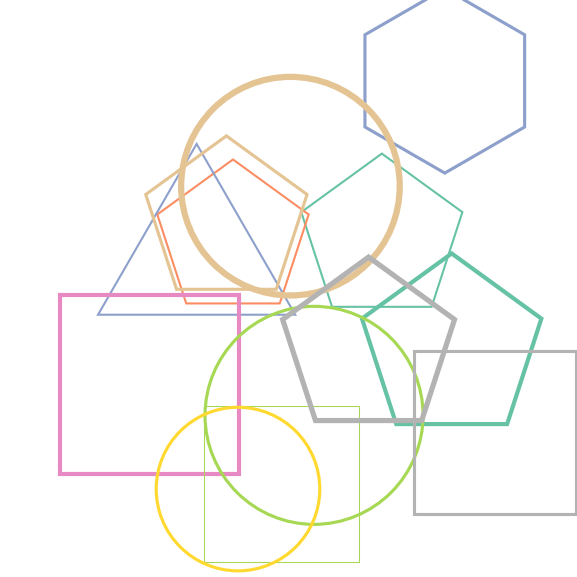[{"shape": "pentagon", "thickness": 2, "radius": 0.82, "center": [0.782, 0.397]}, {"shape": "pentagon", "thickness": 1, "radius": 0.73, "center": [0.661, 0.586]}, {"shape": "pentagon", "thickness": 1, "radius": 0.69, "center": [0.403, 0.585]}, {"shape": "hexagon", "thickness": 1.5, "radius": 0.8, "center": [0.77, 0.859]}, {"shape": "triangle", "thickness": 1, "radius": 0.99, "center": [0.34, 0.553]}, {"shape": "square", "thickness": 2, "radius": 0.78, "center": [0.259, 0.334]}, {"shape": "circle", "thickness": 1.5, "radius": 0.94, "center": [0.544, 0.28]}, {"shape": "square", "thickness": 0.5, "radius": 0.67, "center": [0.487, 0.161]}, {"shape": "circle", "thickness": 1.5, "radius": 0.71, "center": [0.412, 0.152]}, {"shape": "pentagon", "thickness": 1.5, "radius": 0.73, "center": [0.392, 0.617]}, {"shape": "circle", "thickness": 3, "radius": 0.95, "center": [0.503, 0.677]}, {"shape": "pentagon", "thickness": 2.5, "radius": 0.78, "center": [0.638, 0.397]}, {"shape": "square", "thickness": 1.5, "radius": 0.7, "center": [0.857, 0.25]}]